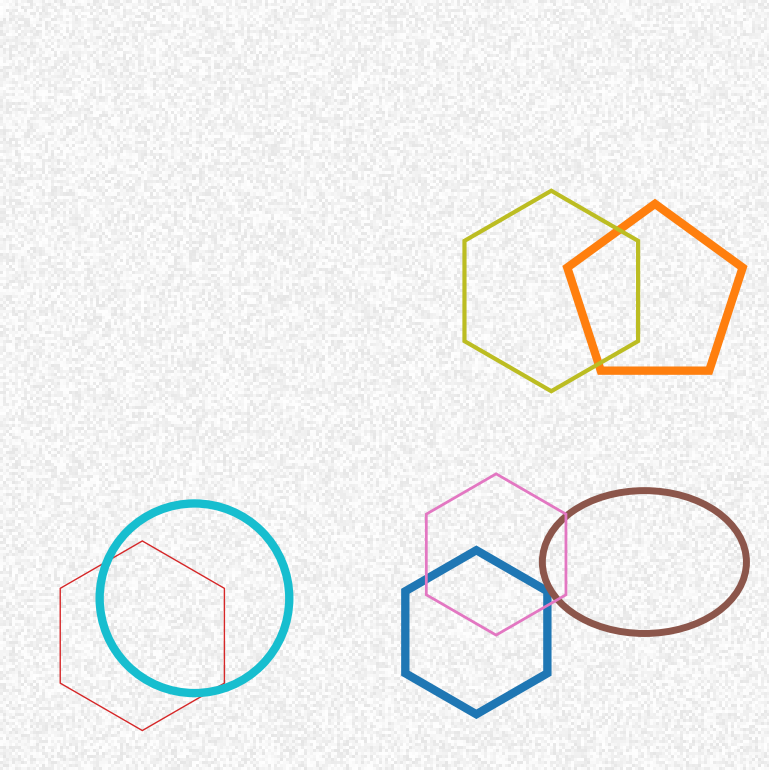[{"shape": "hexagon", "thickness": 3, "radius": 0.53, "center": [0.619, 0.179]}, {"shape": "pentagon", "thickness": 3, "radius": 0.6, "center": [0.851, 0.616]}, {"shape": "hexagon", "thickness": 0.5, "radius": 0.62, "center": [0.185, 0.174]}, {"shape": "oval", "thickness": 2.5, "radius": 0.66, "center": [0.837, 0.27]}, {"shape": "hexagon", "thickness": 1, "radius": 0.52, "center": [0.644, 0.28]}, {"shape": "hexagon", "thickness": 1.5, "radius": 0.65, "center": [0.716, 0.622]}, {"shape": "circle", "thickness": 3, "radius": 0.62, "center": [0.253, 0.223]}]